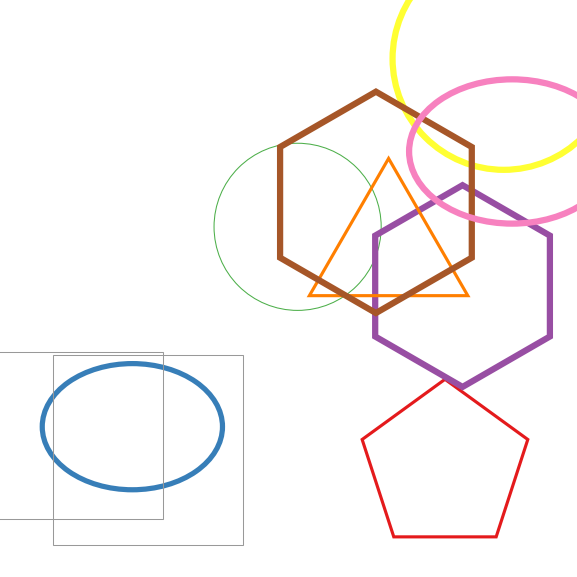[{"shape": "pentagon", "thickness": 1.5, "radius": 0.75, "center": [0.771, 0.192]}, {"shape": "oval", "thickness": 2.5, "radius": 0.78, "center": [0.229, 0.26]}, {"shape": "circle", "thickness": 0.5, "radius": 0.72, "center": [0.515, 0.606]}, {"shape": "hexagon", "thickness": 3, "radius": 0.87, "center": [0.801, 0.504]}, {"shape": "triangle", "thickness": 1.5, "radius": 0.79, "center": [0.673, 0.566]}, {"shape": "circle", "thickness": 3, "radius": 0.96, "center": [0.872, 0.898]}, {"shape": "hexagon", "thickness": 3, "radius": 0.96, "center": [0.651, 0.649]}, {"shape": "oval", "thickness": 3, "radius": 0.89, "center": [0.887, 0.737]}, {"shape": "square", "thickness": 0.5, "radius": 0.72, "center": [0.138, 0.245]}, {"shape": "square", "thickness": 0.5, "radius": 0.82, "center": [0.257, 0.22]}]